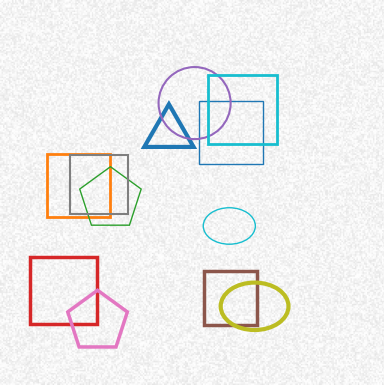[{"shape": "square", "thickness": 1, "radius": 0.41, "center": [0.599, 0.656]}, {"shape": "triangle", "thickness": 3, "radius": 0.37, "center": [0.439, 0.655]}, {"shape": "square", "thickness": 2, "radius": 0.41, "center": [0.204, 0.518]}, {"shape": "pentagon", "thickness": 1, "radius": 0.42, "center": [0.287, 0.483]}, {"shape": "square", "thickness": 2.5, "radius": 0.44, "center": [0.164, 0.247]}, {"shape": "circle", "thickness": 1.5, "radius": 0.47, "center": [0.505, 0.732]}, {"shape": "square", "thickness": 2.5, "radius": 0.34, "center": [0.598, 0.226]}, {"shape": "pentagon", "thickness": 2.5, "radius": 0.41, "center": [0.253, 0.165]}, {"shape": "square", "thickness": 1.5, "radius": 0.38, "center": [0.256, 0.521]}, {"shape": "oval", "thickness": 3, "radius": 0.44, "center": [0.661, 0.204]}, {"shape": "oval", "thickness": 1, "radius": 0.34, "center": [0.596, 0.413]}, {"shape": "square", "thickness": 2, "radius": 0.45, "center": [0.631, 0.716]}]